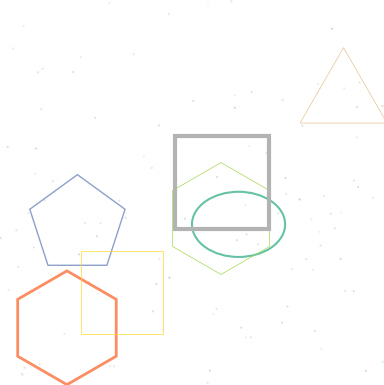[{"shape": "oval", "thickness": 1.5, "radius": 0.6, "center": [0.62, 0.417]}, {"shape": "hexagon", "thickness": 2, "radius": 0.74, "center": [0.174, 0.149]}, {"shape": "pentagon", "thickness": 1, "radius": 0.65, "center": [0.201, 0.416]}, {"shape": "hexagon", "thickness": 0.5, "radius": 0.73, "center": [0.574, 0.432]}, {"shape": "square", "thickness": 0.5, "radius": 0.53, "center": [0.316, 0.24]}, {"shape": "triangle", "thickness": 0.5, "radius": 0.65, "center": [0.892, 0.746]}, {"shape": "square", "thickness": 3, "radius": 0.61, "center": [0.577, 0.526]}]